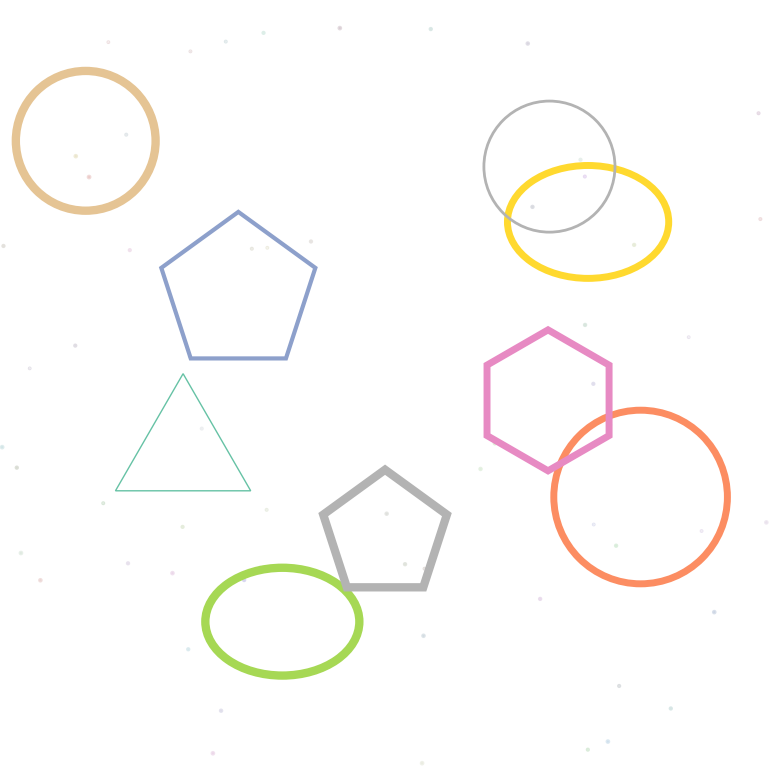[{"shape": "triangle", "thickness": 0.5, "radius": 0.51, "center": [0.238, 0.413]}, {"shape": "circle", "thickness": 2.5, "radius": 0.56, "center": [0.832, 0.355]}, {"shape": "pentagon", "thickness": 1.5, "radius": 0.53, "center": [0.31, 0.62]}, {"shape": "hexagon", "thickness": 2.5, "radius": 0.46, "center": [0.712, 0.48]}, {"shape": "oval", "thickness": 3, "radius": 0.5, "center": [0.367, 0.193]}, {"shape": "oval", "thickness": 2.5, "radius": 0.52, "center": [0.764, 0.712]}, {"shape": "circle", "thickness": 3, "radius": 0.45, "center": [0.111, 0.817]}, {"shape": "circle", "thickness": 1, "radius": 0.43, "center": [0.714, 0.784]}, {"shape": "pentagon", "thickness": 3, "radius": 0.42, "center": [0.5, 0.306]}]